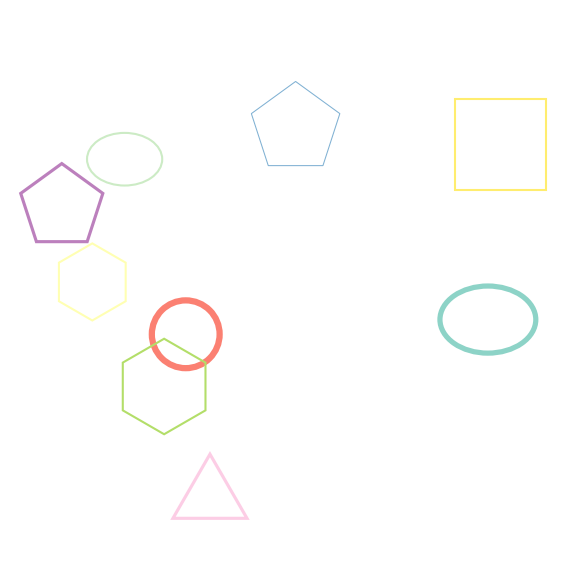[{"shape": "oval", "thickness": 2.5, "radius": 0.41, "center": [0.845, 0.446]}, {"shape": "hexagon", "thickness": 1, "radius": 0.33, "center": [0.16, 0.511]}, {"shape": "circle", "thickness": 3, "radius": 0.29, "center": [0.322, 0.42]}, {"shape": "pentagon", "thickness": 0.5, "radius": 0.4, "center": [0.512, 0.778]}, {"shape": "hexagon", "thickness": 1, "radius": 0.41, "center": [0.284, 0.33]}, {"shape": "triangle", "thickness": 1.5, "radius": 0.37, "center": [0.364, 0.139]}, {"shape": "pentagon", "thickness": 1.5, "radius": 0.37, "center": [0.107, 0.641]}, {"shape": "oval", "thickness": 1, "radius": 0.33, "center": [0.216, 0.723]}, {"shape": "square", "thickness": 1, "radius": 0.39, "center": [0.867, 0.749]}]